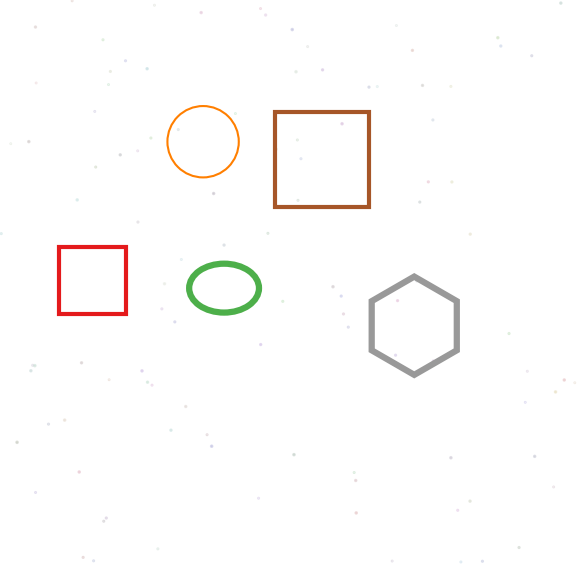[{"shape": "square", "thickness": 2, "radius": 0.29, "center": [0.16, 0.513]}, {"shape": "oval", "thickness": 3, "radius": 0.3, "center": [0.388, 0.5]}, {"shape": "circle", "thickness": 1, "radius": 0.31, "center": [0.352, 0.754]}, {"shape": "square", "thickness": 2, "radius": 0.41, "center": [0.557, 0.723]}, {"shape": "hexagon", "thickness": 3, "radius": 0.43, "center": [0.717, 0.435]}]